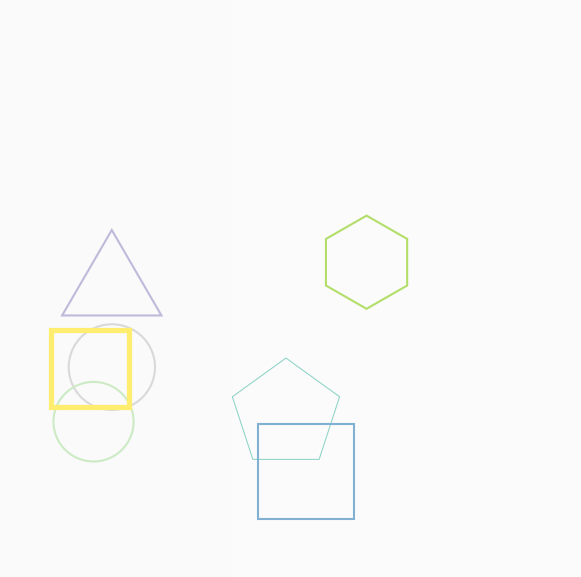[{"shape": "pentagon", "thickness": 0.5, "radius": 0.48, "center": [0.492, 0.282]}, {"shape": "triangle", "thickness": 1, "radius": 0.49, "center": [0.192, 0.502]}, {"shape": "square", "thickness": 1, "radius": 0.41, "center": [0.527, 0.183]}, {"shape": "hexagon", "thickness": 1, "radius": 0.4, "center": [0.631, 0.545]}, {"shape": "circle", "thickness": 1, "radius": 0.37, "center": [0.192, 0.363]}, {"shape": "circle", "thickness": 1, "radius": 0.34, "center": [0.161, 0.269]}, {"shape": "square", "thickness": 2.5, "radius": 0.33, "center": [0.155, 0.361]}]